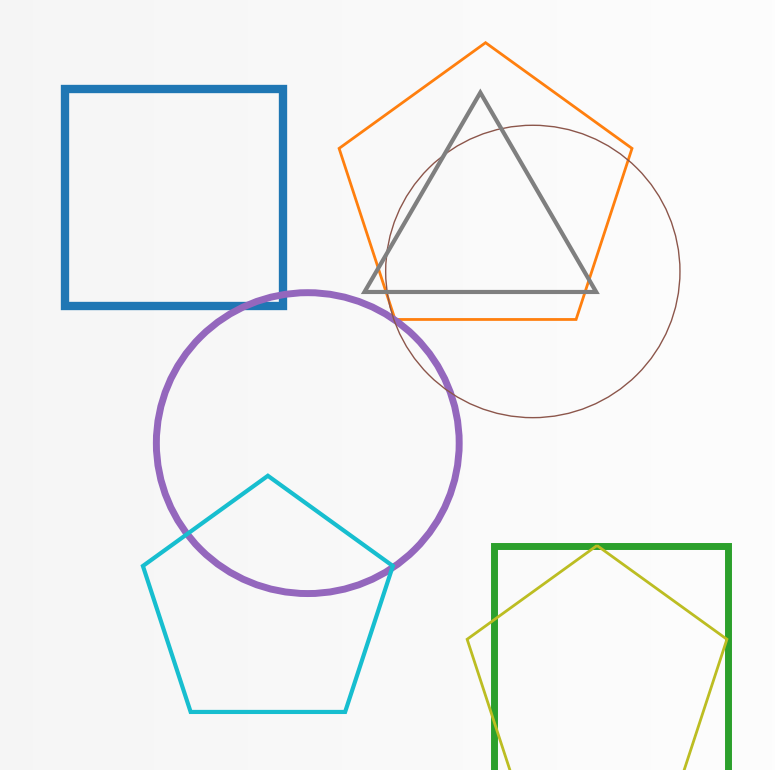[{"shape": "square", "thickness": 3, "radius": 0.7, "center": [0.224, 0.744]}, {"shape": "pentagon", "thickness": 1, "radius": 0.99, "center": [0.627, 0.746]}, {"shape": "square", "thickness": 2.5, "radius": 0.75, "center": [0.789, 0.139]}, {"shape": "circle", "thickness": 2.5, "radius": 0.98, "center": [0.397, 0.425]}, {"shape": "circle", "thickness": 0.5, "radius": 0.95, "center": [0.688, 0.647]}, {"shape": "triangle", "thickness": 1.5, "radius": 0.86, "center": [0.62, 0.707]}, {"shape": "pentagon", "thickness": 1, "radius": 0.88, "center": [0.77, 0.115]}, {"shape": "pentagon", "thickness": 1.5, "radius": 0.85, "center": [0.346, 0.213]}]